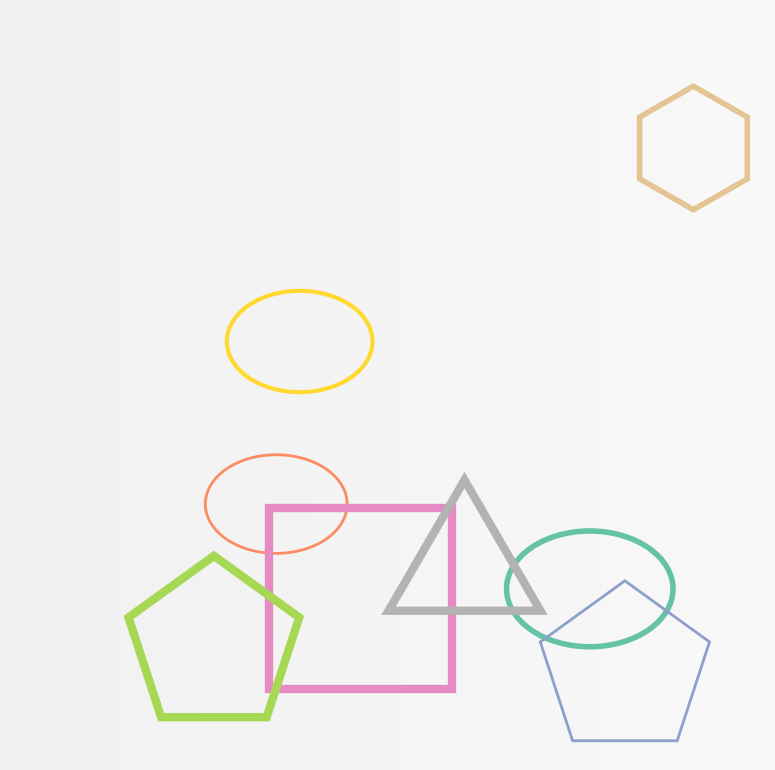[{"shape": "oval", "thickness": 2, "radius": 0.54, "center": [0.761, 0.235]}, {"shape": "oval", "thickness": 1, "radius": 0.46, "center": [0.356, 0.345]}, {"shape": "pentagon", "thickness": 1, "radius": 0.57, "center": [0.806, 0.131]}, {"shape": "square", "thickness": 3, "radius": 0.59, "center": [0.465, 0.223]}, {"shape": "pentagon", "thickness": 3, "radius": 0.58, "center": [0.276, 0.162]}, {"shape": "oval", "thickness": 1.5, "radius": 0.47, "center": [0.387, 0.556]}, {"shape": "hexagon", "thickness": 2, "radius": 0.4, "center": [0.895, 0.808]}, {"shape": "triangle", "thickness": 3, "radius": 0.57, "center": [0.599, 0.263]}]